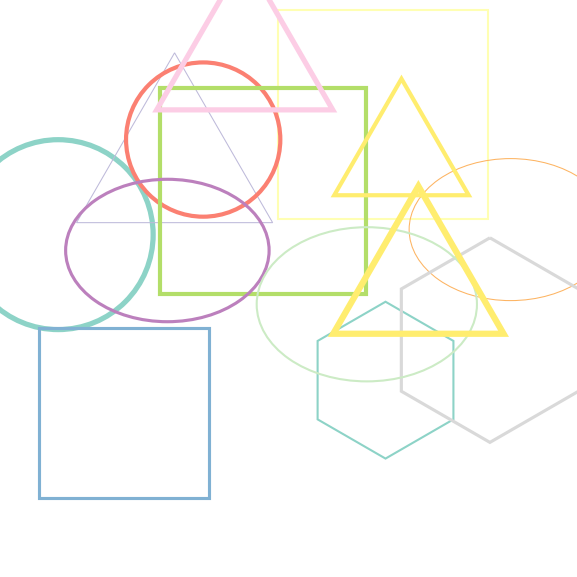[{"shape": "hexagon", "thickness": 1, "radius": 0.68, "center": [0.668, 0.341]}, {"shape": "circle", "thickness": 2.5, "radius": 0.82, "center": [0.101, 0.593]}, {"shape": "square", "thickness": 1, "radius": 0.91, "center": [0.663, 0.801]}, {"shape": "triangle", "thickness": 0.5, "radius": 0.98, "center": [0.302, 0.712]}, {"shape": "circle", "thickness": 2, "radius": 0.67, "center": [0.352, 0.757]}, {"shape": "square", "thickness": 1.5, "radius": 0.74, "center": [0.215, 0.283]}, {"shape": "oval", "thickness": 0.5, "radius": 0.88, "center": [0.884, 0.602]}, {"shape": "square", "thickness": 2, "radius": 0.89, "center": [0.455, 0.668]}, {"shape": "triangle", "thickness": 2.5, "radius": 0.88, "center": [0.424, 0.897]}, {"shape": "hexagon", "thickness": 1.5, "radius": 0.89, "center": [0.848, 0.41]}, {"shape": "oval", "thickness": 1.5, "radius": 0.88, "center": [0.29, 0.565]}, {"shape": "oval", "thickness": 1, "radius": 0.95, "center": [0.635, 0.472]}, {"shape": "triangle", "thickness": 3, "radius": 0.85, "center": [0.725, 0.506]}, {"shape": "triangle", "thickness": 2, "radius": 0.67, "center": [0.695, 0.728]}]